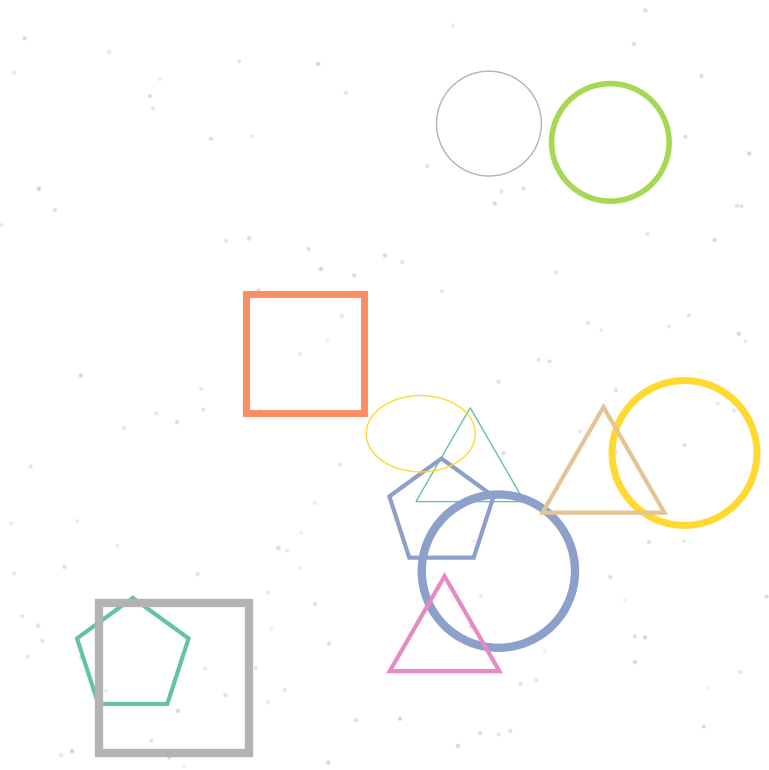[{"shape": "pentagon", "thickness": 1.5, "radius": 0.38, "center": [0.172, 0.147]}, {"shape": "triangle", "thickness": 0.5, "radius": 0.41, "center": [0.611, 0.389]}, {"shape": "square", "thickness": 2.5, "radius": 0.38, "center": [0.396, 0.541]}, {"shape": "pentagon", "thickness": 1.5, "radius": 0.36, "center": [0.573, 0.333]}, {"shape": "circle", "thickness": 3, "radius": 0.5, "center": [0.647, 0.258]}, {"shape": "triangle", "thickness": 1.5, "radius": 0.41, "center": [0.577, 0.17]}, {"shape": "circle", "thickness": 2, "radius": 0.38, "center": [0.793, 0.815]}, {"shape": "circle", "thickness": 2.5, "radius": 0.47, "center": [0.889, 0.412]}, {"shape": "oval", "thickness": 0.5, "radius": 0.35, "center": [0.546, 0.437]}, {"shape": "triangle", "thickness": 1.5, "radius": 0.46, "center": [0.784, 0.38]}, {"shape": "circle", "thickness": 0.5, "radius": 0.34, "center": [0.635, 0.839]}, {"shape": "square", "thickness": 3, "radius": 0.49, "center": [0.226, 0.119]}]